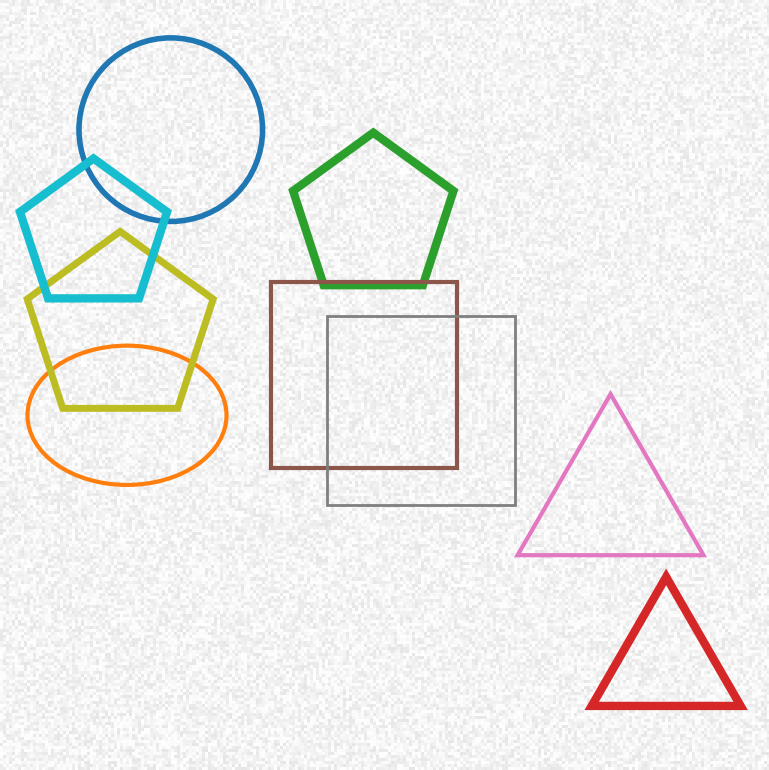[{"shape": "circle", "thickness": 2, "radius": 0.6, "center": [0.222, 0.832]}, {"shape": "oval", "thickness": 1.5, "radius": 0.65, "center": [0.165, 0.461]}, {"shape": "pentagon", "thickness": 3, "radius": 0.55, "center": [0.485, 0.718]}, {"shape": "triangle", "thickness": 3, "radius": 0.56, "center": [0.865, 0.139]}, {"shape": "square", "thickness": 1.5, "radius": 0.6, "center": [0.473, 0.513]}, {"shape": "triangle", "thickness": 1.5, "radius": 0.7, "center": [0.793, 0.349]}, {"shape": "square", "thickness": 1, "radius": 0.61, "center": [0.547, 0.467]}, {"shape": "pentagon", "thickness": 2.5, "radius": 0.63, "center": [0.156, 0.572]}, {"shape": "pentagon", "thickness": 3, "radius": 0.5, "center": [0.121, 0.694]}]